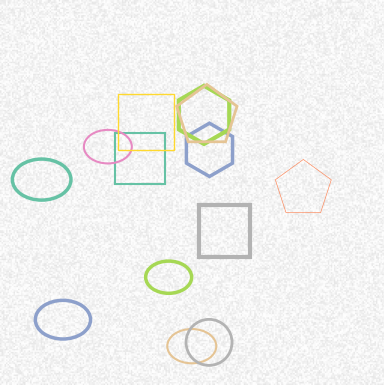[{"shape": "square", "thickness": 1.5, "radius": 0.33, "center": [0.364, 0.589]}, {"shape": "oval", "thickness": 2.5, "radius": 0.38, "center": [0.108, 0.534]}, {"shape": "pentagon", "thickness": 0.5, "radius": 0.38, "center": [0.788, 0.509]}, {"shape": "oval", "thickness": 2.5, "radius": 0.36, "center": [0.163, 0.17]}, {"shape": "hexagon", "thickness": 2.5, "radius": 0.35, "center": [0.544, 0.611]}, {"shape": "oval", "thickness": 1.5, "radius": 0.31, "center": [0.28, 0.619]}, {"shape": "oval", "thickness": 2.5, "radius": 0.3, "center": [0.438, 0.28]}, {"shape": "hexagon", "thickness": 3, "radius": 0.38, "center": [0.53, 0.702]}, {"shape": "square", "thickness": 1, "radius": 0.36, "center": [0.379, 0.684]}, {"shape": "oval", "thickness": 1.5, "radius": 0.32, "center": [0.498, 0.101]}, {"shape": "pentagon", "thickness": 2, "radius": 0.41, "center": [0.537, 0.698]}, {"shape": "square", "thickness": 3, "radius": 0.33, "center": [0.583, 0.4]}, {"shape": "circle", "thickness": 2, "radius": 0.3, "center": [0.543, 0.111]}]